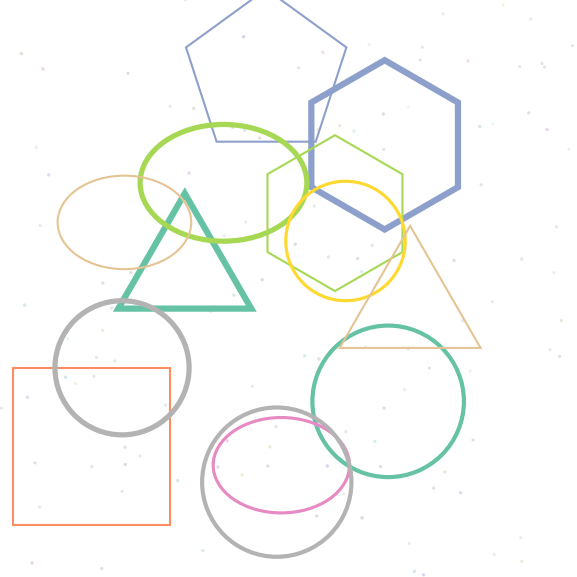[{"shape": "circle", "thickness": 2, "radius": 0.66, "center": [0.672, 0.304]}, {"shape": "triangle", "thickness": 3, "radius": 0.66, "center": [0.32, 0.531]}, {"shape": "square", "thickness": 1, "radius": 0.68, "center": [0.159, 0.227]}, {"shape": "hexagon", "thickness": 3, "radius": 0.73, "center": [0.666, 0.748]}, {"shape": "pentagon", "thickness": 1, "radius": 0.73, "center": [0.461, 0.872]}, {"shape": "oval", "thickness": 1.5, "radius": 0.59, "center": [0.487, 0.194]}, {"shape": "oval", "thickness": 2.5, "radius": 0.72, "center": [0.387, 0.683]}, {"shape": "hexagon", "thickness": 1, "radius": 0.67, "center": [0.58, 0.63]}, {"shape": "circle", "thickness": 1.5, "radius": 0.52, "center": [0.598, 0.582]}, {"shape": "triangle", "thickness": 1, "radius": 0.7, "center": [0.71, 0.467]}, {"shape": "oval", "thickness": 1, "radius": 0.58, "center": [0.215, 0.614]}, {"shape": "circle", "thickness": 2, "radius": 0.65, "center": [0.479, 0.164]}, {"shape": "circle", "thickness": 2.5, "radius": 0.58, "center": [0.211, 0.362]}]